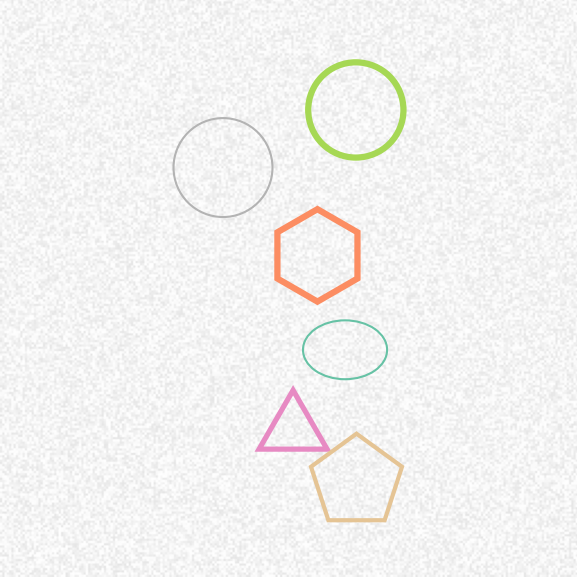[{"shape": "oval", "thickness": 1, "radius": 0.36, "center": [0.598, 0.393]}, {"shape": "hexagon", "thickness": 3, "radius": 0.4, "center": [0.55, 0.557]}, {"shape": "triangle", "thickness": 2.5, "radius": 0.34, "center": [0.508, 0.255]}, {"shape": "circle", "thickness": 3, "radius": 0.41, "center": [0.616, 0.809]}, {"shape": "pentagon", "thickness": 2, "radius": 0.41, "center": [0.617, 0.165]}, {"shape": "circle", "thickness": 1, "radius": 0.43, "center": [0.386, 0.709]}]